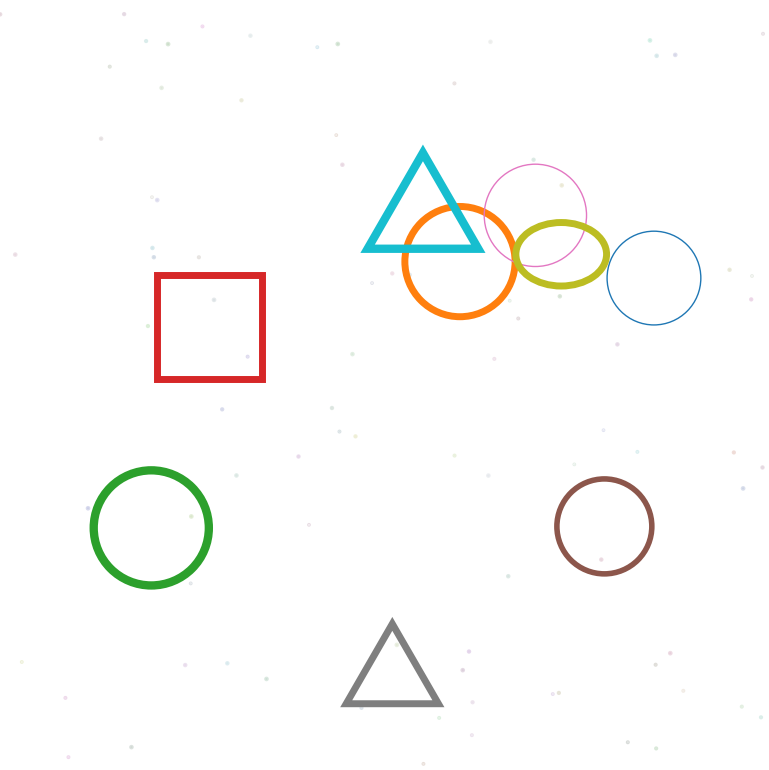[{"shape": "circle", "thickness": 0.5, "radius": 0.3, "center": [0.849, 0.639]}, {"shape": "circle", "thickness": 2.5, "radius": 0.36, "center": [0.597, 0.66]}, {"shape": "circle", "thickness": 3, "radius": 0.37, "center": [0.196, 0.314]}, {"shape": "square", "thickness": 2.5, "radius": 0.34, "center": [0.272, 0.576]}, {"shape": "circle", "thickness": 2, "radius": 0.31, "center": [0.785, 0.316]}, {"shape": "circle", "thickness": 0.5, "radius": 0.33, "center": [0.695, 0.72]}, {"shape": "triangle", "thickness": 2.5, "radius": 0.35, "center": [0.51, 0.121]}, {"shape": "oval", "thickness": 2.5, "radius": 0.29, "center": [0.729, 0.67]}, {"shape": "triangle", "thickness": 3, "radius": 0.41, "center": [0.549, 0.718]}]